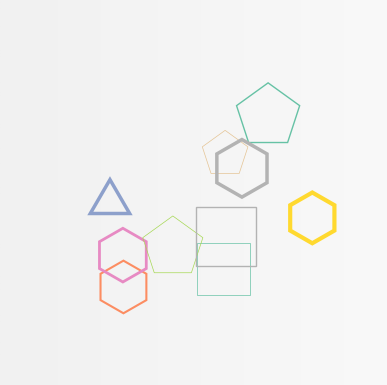[{"shape": "pentagon", "thickness": 1, "radius": 0.43, "center": [0.692, 0.699]}, {"shape": "square", "thickness": 0.5, "radius": 0.34, "center": [0.577, 0.302]}, {"shape": "hexagon", "thickness": 1.5, "radius": 0.34, "center": [0.319, 0.255]}, {"shape": "triangle", "thickness": 2.5, "radius": 0.29, "center": [0.284, 0.475]}, {"shape": "hexagon", "thickness": 2, "radius": 0.35, "center": [0.317, 0.337]}, {"shape": "pentagon", "thickness": 0.5, "radius": 0.41, "center": [0.446, 0.358]}, {"shape": "hexagon", "thickness": 3, "radius": 0.33, "center": [0.806, 0.434]}, {"shape": "pentagon", "thickness": 0.5, "radius": 0.31, "center": [0.581, 0.6]}, {"shape": "hexagon", "thickness": 2.5, "radius": 0.37, "center": [0.624, 0.563]}, {"shape": "square", "thickness": 1, "radius": 0.39, "center": [0.584, 0.386]}]